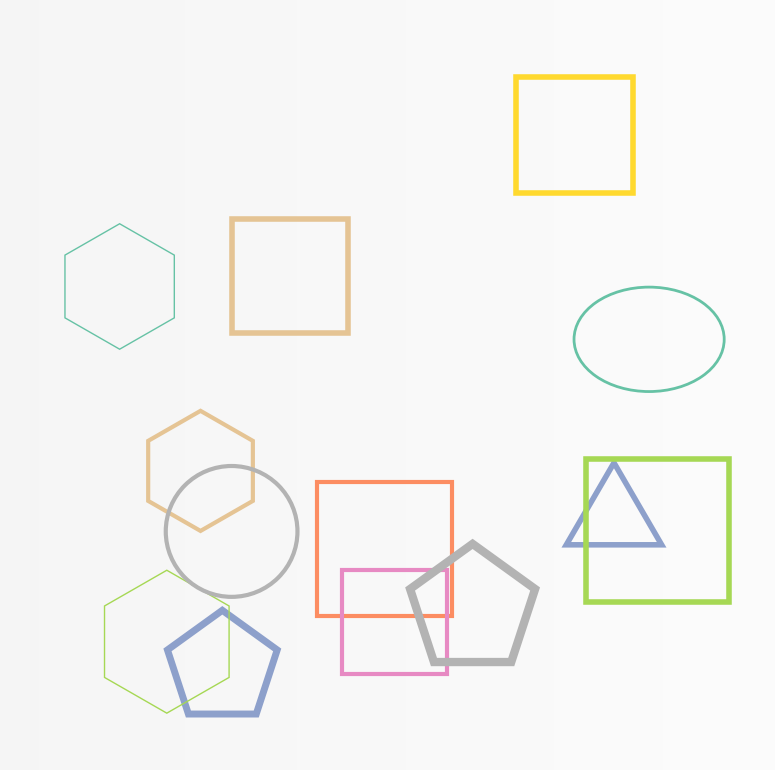[{"shape": "oval", "thickness": 1, "radius": 0.48, "center": [0.838, 0.559]}, {"shape": "hexagon", "thickness": 0.5, "radius": 0.41, "center": [0.154, 0.628]}, {"shape": "square", "thickness": 1.5, "radius": 0.44, "center": [0.496, 0.287]}, {"shape": "pentagon", "thickness": 2.5, "radius": 0.37, "center": [0.287, 0.133]}, {"shape": "triangle", "thickness": 2, "radius": 0.36, "center": [0.792, 0.328]}, {"shape": "square", "thickness": 1.5, "radius": 0.34, "center": [0.509, 0.192]}, {"shape": "hexagon", "thickness": 0.5, "radius": 0.46, "center": [0.215, 0.167]}, {"shape": "square", "thickness": 2, "radius": 0.46, "center": [0.849, 0.311]}, {"shape": "square", "thickness": 2, "radius": 0.38, "center": [0.741, 0.825]}, {"shape": "hexagon", "thickness": 1.5, "radius": 0.39, "center": [0.259, 0.388]}, {"shape": "square", "thickness": 2, "radius": 0.37, "center": [0.374, 0.642]}, {"shape": "pentagon", "thickness": 3, "radius": 0.42, "center": [0.61, 0.209]}, {"shape": "circle", "thickness": 1.5, "radius": 0.42, "center": [0.299, 0.31]}]